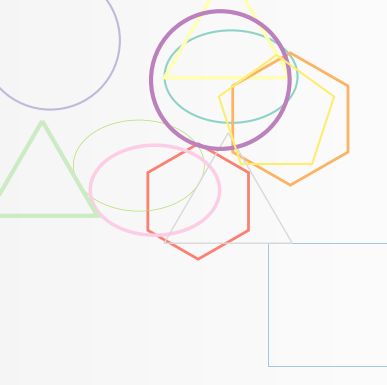[{"shape": "oval", "thickness": 1.5, "radius": 0.86, "center": [0.596, 0.801]}, {"shape": "triangle", "thickness": 2.5, "radius": 0.94, "center": [0.587, 0.892]}, {"shape": "circle", "thickness": 1.5, "radius": 0.9, "center": [0.13, 0.895]}, {"shape": "hexagon", "thickness": 2, "radius": 0.75, "center": [0.511, 0.477]}, {"shape": "square", "thickness": 0.5, "radius": 0.8, "center": [0.851, 0.209]}, {"shape": "hexagon", "thickness": 2, "radius": 0.86, "center": [0.749, 0.691]}, {"shape": "oval", "thickness": 0.5, "radius": 0.85, "center": [0.358, 0.57]}, {"shape": "oval", "thickness": 2.5, "radius": 0.83, "center": [0.4, 0.506]}, {"shape": "triangle", "thickness": 1, "radius": 0.95, "center": [0.589, 0.464]}, {"shape": "circle", "thickness": 3, "radius": 0.89, "center": [0.569, 0.792]}, {"shape": "triangle", "thickness": 3, "radius": 0.82, "center": [0.109, 0.522]}, {"shape": "pentagon", "thickness": 1.5, "radius": 0.78, "center": [0.713, 0.701]}]